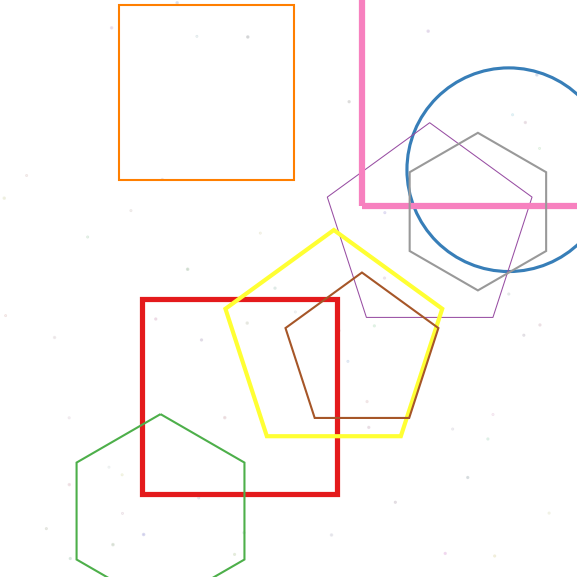[{"shape": "square", "thickness": 2.5, "radius": 0.85, "center": [0.414, 0.312]}, {"shape": "circle", "thickness": 1.5, "radius": 0.88, "center": [0.881, 0.705]}, {"shape": "hexagon", "thickness": 1, "radius": 0.84, "center": [0.278, 0.114]}, {"shape": "pentagon", "thickness": 0.5, "radius": 0.93, "center": [0.744, 0.6]}, {"shape": "square", "thickness": 1, "radius": 0.76, "center": [0.357, 0.839]}, {"shape": "pentagon", "thickness": 2, "radius": 0.99, "center": [0.578, 0.403]}, {"shape": "pentagon", "thickness": 1, "radius": 0.7, "center": [0.627, 0.388]}, {"shape": "square", "thickness": 3, "radius": 0.94, "center": [0.814, 0.829]}, {"shape": "hexagon", "thickness": 1, "radius": 0.68, "center": [0.828, 0.633]}]